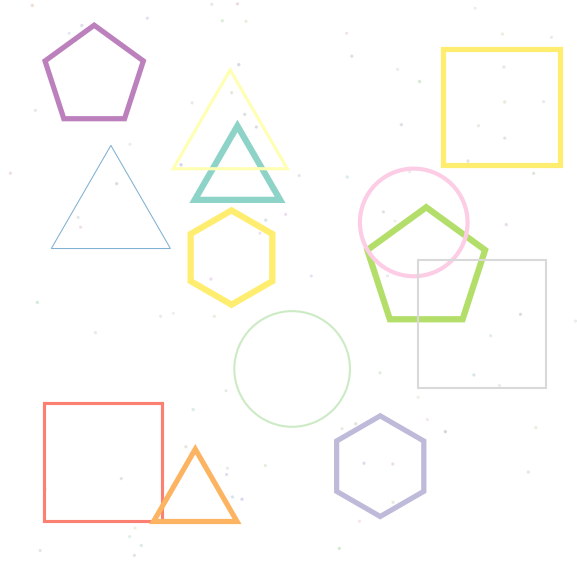[{"shape": "triangle", "thickness": 3, "radius": 0.43, "center": [0.411, 0.696]}, {"shape": "triangle", "thickness": 1.5, "radius": 0.57, "center": [0.399, 0.764]}, {"shape": "hexagon", "thickness": 2.5, "radius": 0.44, "center": [0.658, 0.192]}, {"shape": "square", "thickness": 1.5, "radius": 0.51, "center": [0.178, 0.199]}, {"shape": "triangle", "thickness": 0.5, "radius": 0.6, "center": [0.192, 0.628]}, {"shape": "triangle", "thickness": 2.5, "radius": 0.42, "center": [0.338, 0.138]}, {"shape": "pentagon", "thickness": 3, "radius": 0.54, "center": [0.738, 0.533]}, {"shape": "circle", "thickness": 2, "radius": 0.47, "center": [0.716, 0.614]}, {"shape": "square", "thickness": 1, "radius": 0.55, "center": [0.834, 0.438]}, {"shape": "pentagon", "thickness": 2.5, "radius": 0.45, "center": [0.163, 0.866]}, {"shape": "circle", "thickness": 1, "radius": 0.5, "center": [0.506, 0.36]}, {"shape": "hexagon", "thickness": 3, "radius": 0.41, "center": [0.401, 0.553]}, {"shape": "square", "thickness": 2.5, "radius": 0.5, "center": [0.868, 0.814]}]